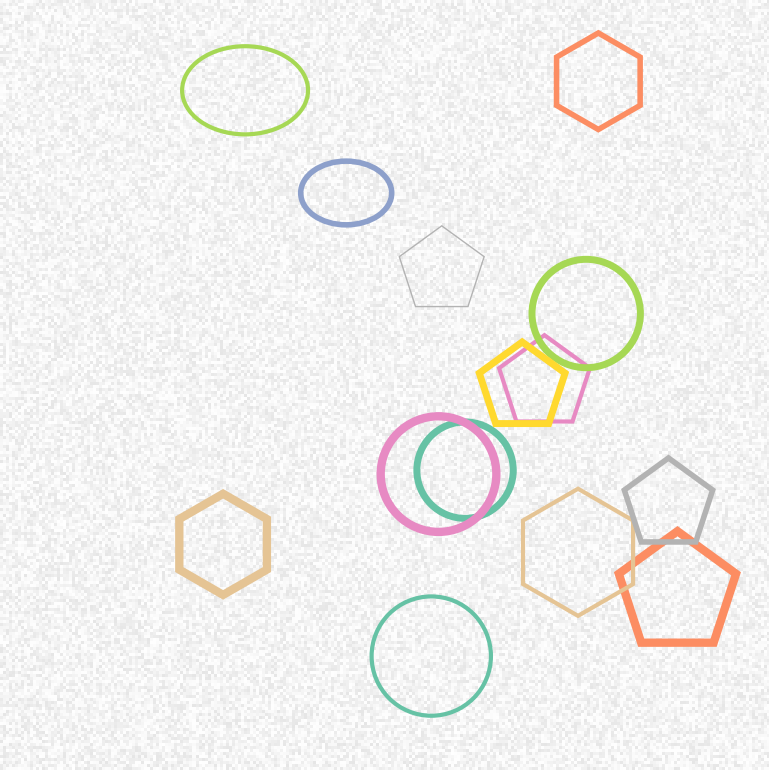[{"shape": "circle", "thickness": 1.5, "radius": 0.39, "center": [0.56, 0.148]}, {"shape": "circle", "thickness": 2.5, "radius": 0.31, "center": [0.604, 0.389]}, {"shape": "pentagon", "thickness": 3, "radius": 0.4, "center": [0.88, 0.23]}, {"shape": "hexagon", "thickness": 2, "radius": 0.31, "center": [0.777, 0.894]}, {"shape": "oval", "thickness": 2, "radius": 0.3, "center": [0.45, 0.749]}, {"shape": "circle", "thickness": 3, "radius": 0.38, "center": [0.57, 0.384]}, {"shape": "pentagon", "thickness": 1.5, "radius": 0.31, "center": [0.707, 0.503]}, {"shape": "oval", "thickness": 1.5, "radius": 0.41, "center": [0.318, 0.883]}, {"shape": "circle", "thickness": 2.5, "radius": 0.35, "center": [0.761, 0.593]}, {"shape": "pentagon", "thickness": 2.5, "radius": 0.29, "center": [0.678, 0.497]}, {"shape": "hexagon", "thickness": 1.5, "radius": 0.41, "center": [0.751, 0.283]}, {"shape": "hexagon", "thickness": 3, "radius": 0.33, "center": [0.29, 0.293]}, {"shape": "pentagon", "thickness": 2, "radius": 0.3, "center": [0.868, 0.345]}, {"shape": "pentagon", "thickness": 0.5, "radius": 0.29, "center": [0.574, 0.649]}]